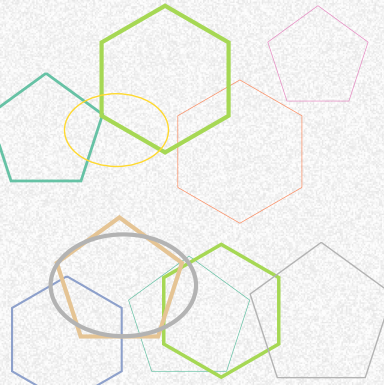[{"shape": "pentagon", "thickness": 2, "radius": 0.77, "center": [0.12, 0.655]}, {"shape": "pentagon", "thickness": 0.5, "radius": 0.83, "center": [0.491, 0.169]}, {"shape": "hexagon", "thickness": 0.5, "radius": 0.93, "center": [0.623, 0.606]}, {"shape": "hexagon", "thickness": 1.5, "radius": 0.82, "center": [0.174, 0.118]}, {"shape": "pentagon", "thickness": 0.5, "radius": 0.68, "center": [0.826, 0.848]}, {"shape": "hexagon", "thickness": 3, "radius": 0.95, "center": [0.429, 0.795]}, {"shape": "hexagon", "thickness": 2.5, "radius": 0.86, "center": [0.575, 0.193]}, {"shape": "oval", "thickness": 1, "radius": 0.68, "center": [0.303, 0.662]}, {"shape": "pentagon", "thickness": 3, "radius": 0.85, "center": [0.31, 0.264]}, {"shape": "pentagon", "thickness": 1, "radius": 0.97, "center": [0.834, 0.176]}, {"shape": "oval", "thickness": 3, "radius": 0.94, "center": [0.32, 0.259]}]